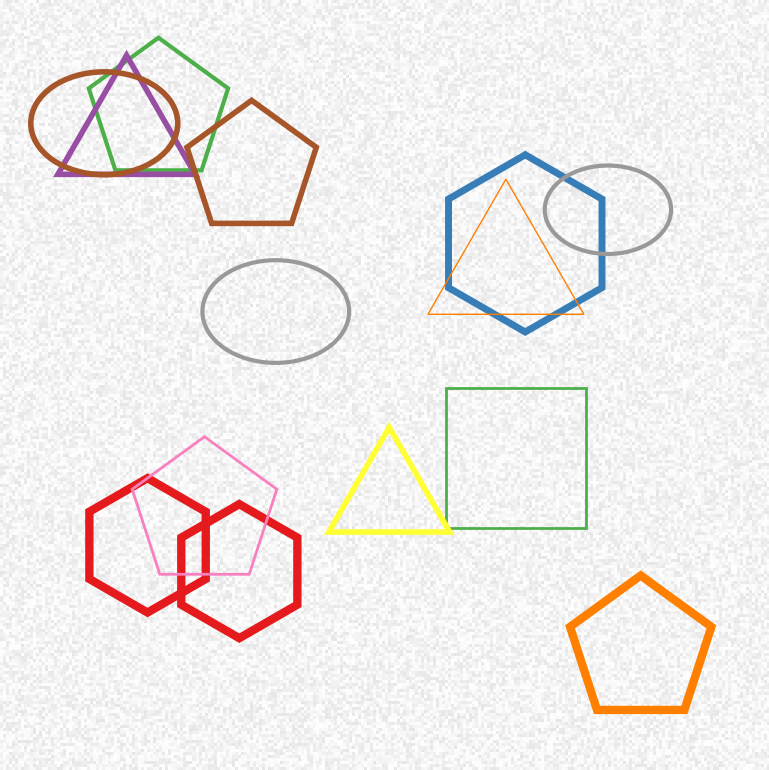[{"shape": "hexagon", "thickness": 3, "radius": 0.44, "center": [0.311, 0.258]}, {"shape": "hexagon", "thickness": 3, "radius": 0.44, "center": [0.192, 0.292]}, {"shape": "hexagon", "thickness": 2.5, "radius": 0.58, "center": [0.682, 0.684]}, {"shape": "pentagon", "thickness": 1.5, "radius": 0.48, "center": [0.206, 0.856]}, {"shape": "square", "thickness": 1, "radius": 0.45, "center": [0.67, 0.406]}, {"shape": "triangle", "thickness": 2, "radius": 0.52, "center": [0.164, 0.825]}, {"shape": "triangle", "thickness": 0.5, "radius": 0.58, "center": [0.657, 0.65]}, {"shape": "pentagon", "thickness": 3, "radius": 0.48, "center": [0.832, 0.156]}, {"shape": "triangle", "thickness": 2, "radius": 0.45, "center": [0.506, 0.354]}, {"shape": "oval", "thickness": 2, "radius": 0.48, "center": [0.135, 0.84]}, {"shape": "pentagon", "thickness": 2, "radius": 0.44, "center": [0.327, 0.781]}, {"shape": "pentagon", "thickness": 1, "radius": 0.49, "center": [0.266, 0.334]}, {"shape": "oval", "thickness": 1.5, "radius": 0.48, "center": [0.358, 0.595]}, {"shape": "oval", "thickness": 1.5, "radius": 0.41, "center": [0.79, 0.728]}]